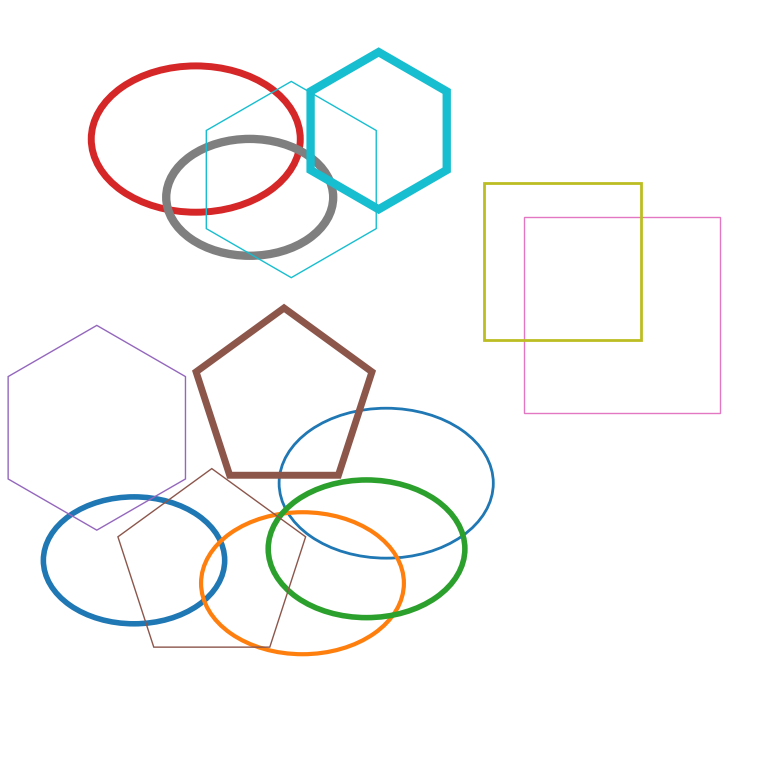[{"shape": "oval", "thickness": 1, "radius": 0.7, "center": [0.502, 0.372]}, {"shape": "oval", "thickness": 2, "radius": 0.59, "center": [0.174, 0.272]}, {"shape": "oval", "thickness": 1.5, "radius": 0.66, "center": [0.393, 0.243]}, {"shape": "oval", "thickness": 2, "radius": 0.64, "center": [0.476, 0.287]}, {"shape": "oval", "thickness": 2.5, "radius": 0.68, "center": [0.254, 0.819]}, {"shape": "hexagon", "thickness": 0.5, "radius": 0.66, "center": [0.126, 0.444]}, {"shape": "pentagon", "thickness": 0.5, "radius": 0.64, "center": [0.275, 0.263]}, {"shape": "pentagon", "thickness": 2.5, "radius": 0.6, "center": [0.369, 0.48]}, {"shape": "square", "thickness": 0.5, "radius": 0.63, "center": [0.808, 0.591]}, {"shape": "oval", "thickness": 3, "radius": 0.54, "center": [0.324, 0.744]}, {"shape": "square", "thickness": 1, "radius": 0.51, "center": [0.73, 0.661]}, {"shape": "hexagon", "thickness": 0.5, "radius": 0.64, "center": [0.378, 0.767]}, {"shape": "hexagon", "thickness": 3, "radius": 0.51, "center": [0.492, 0.83]}]